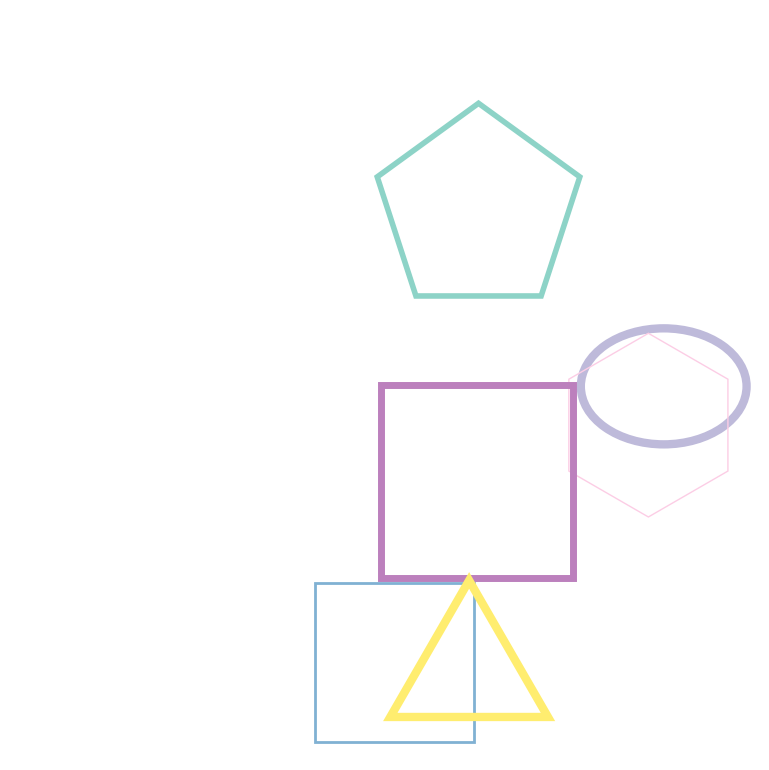[{"shape": "pentagon", "thickness": 2, "radius": 0.69, "center": [0.621, 0.728]}, {"shape": "oval", "thickness": 3, "radius": 0.54, "center": [0.862, 0.498]}, {"shape": "square", "thickness": 1, "radius": 0.52, "center": [0.512, 0.14]}, {"shape": "hexagon", "thickness": 0.5, "radius": 0.6, "center": [0.842, 0.448]}, {"shape": "square", "thickness": 2.5, "radius": 0.62, "center": [0.62, 0.375]}, {"shape": "triangle", "thickness": 3, "radius": 0.59, "center": [0.609, 0.128]}]